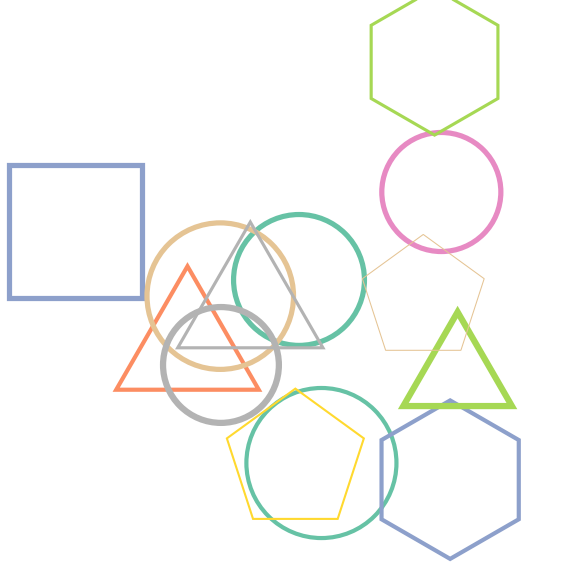[{"shape": "circle", "thickness": 2, "radius": 0.65, "center": [0.557, 0.197]}, {"shape": "circle", "thickness": 2.5, "radius": 0.57, "center": [0.518, 0.514]}, {"shape": "triangle", "thickness": 2, "radius": 0.71, "center": [0.325, 0.396]}, {"shape": "square", "thickness": 2.5, "radius": 0.58, "center": [0.131, 0.598]}, {"shape": "hexagon", "thickness": 2, "radius": 0.69, "center": [0.779, 0.169]}, {"shape": "circle", "thickness": 2.5, "radius": 0.52, "center": [0.764, 0.667]}, {"shape": "hexagon", "thickness": 1.5, "radius": 0.63, "center": [0.752, 0.892]}, {"shape": "triangle", "thickness": 3, "radius": 0.54, "center": [0.792, 0.35]}, {"shape": "pentagon", "thickness": 1, "radius": 0.62, "center": [0.511, 0.201]}, {"shape": "circle", "thickness": 2.5, "radius": 0.63, "center": [0.381, 0.486]}, {"shape": "pentagon", "thickness": 0.5, "radius": 0.55, "center": [0.733, 0.482]}, {"shape": "circle", "thickness": 3, "radius": 0.5, "center": [0.383, 0.367]}, {"shape": "triangle", "thickness": 1.5, "radius": 0.73, "center": [0.433, 0.469]}]